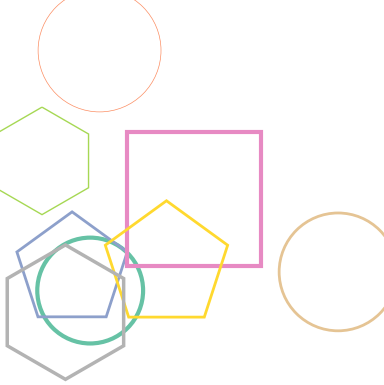[{"shape": "circle", "thickness": 3, "radius": 0.69, "center": [0.234, 0.245]}, {"shape": "circle", "thickness": 0.5, "radius": 0.8, "center": [0.259, 0.869]}, {"shape": "pentagon", "thickness": 2, "radius": 0.75, "center": [0.187, 0.299]}, {"shape": "square", "thickness": 3, "radius": 0.87, "center": [0.504, 0.484]}, {"shape": "hexagon", "thickness": 1, "radius": 0.7, "center": [0.109, 0.582]}, {"shape": "pentagon", "thickness": 2, "radius": 0.84, "center": [0.432, 0.311]}, {"shape": "circle", "thickness": 2, "radius": 0.77, "center": [0.878, 0.294]}, {"shape": "hexagon", "thickness": 2.5, "radius": 0.87, "center": [0.17, 0.189]}]